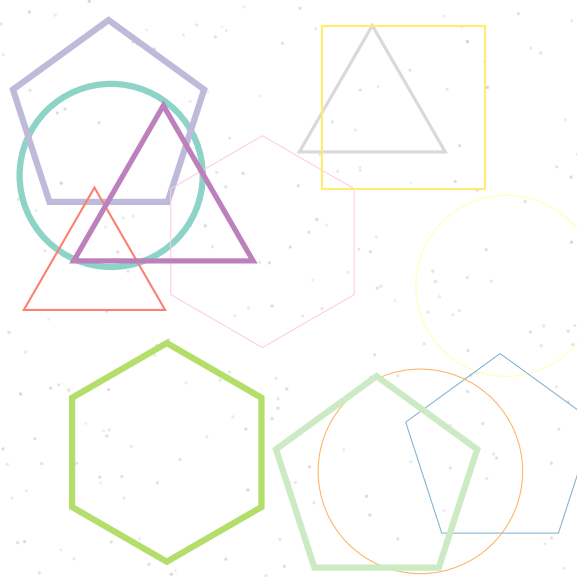[{"shape": "circle", "thickness": 3, "radius": 0.79, "center": [0.192, 0.695]}, {"shape": "circle", "thickness": 0.5, "radius": 0.78, "center": [0.877, 0.504]}, {"shape": "pentagon", "thickness": 3, "radius": 0.87, "center": [0.188, 0.79]}, {"shape": "triangle", "thickness": 1, "radius": 0.71, "center": [0.164, 0.533]}, {"shape": "pentagon", "thickness": 0.5, "radius": 0.86, "center": [0.866, 0.215]}, {"shape": "circle", "thickness": 0.5, "radius": 0.89, "center": [0.728, 0.183]}, {"shape": "hexagon", "thickness": 3, "radius": 0.95, "center": [0.289, 0.216]}, {"shape": "hexagon", "thickness": 0.5, "radius": 0.92, "center": [0.454, 0.581]}, {"shape": "triangle", "thickness": 1.5, "radius": 0.73, "center": [0.645, 0.809]}, {"shape": "triangle", "thickness": 2.5, "radius": 0.9, "center": [0.283, 0.637]}, {"shape": "pentagon", "thickness": 3, "radius": 0.92, "center": [0.652, 0.165]}, {"shape": "square", "thickness": 1, "radius": 0.71, "center": [0.699, 0.812]}]